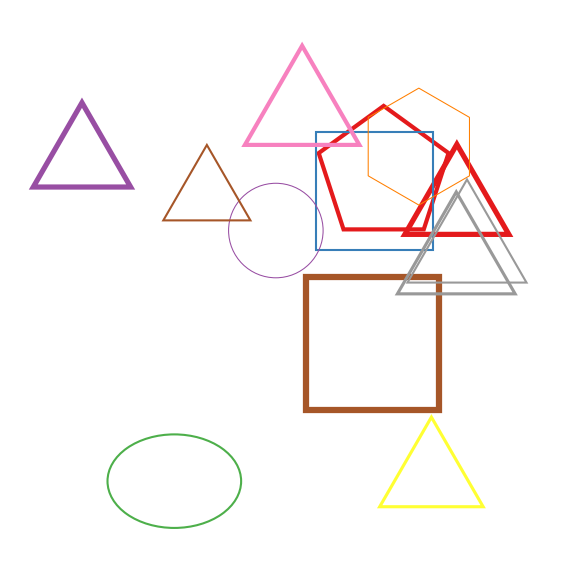[{"shape": "pentagon", "thickness": 2, "radius": 0.59, "center": [0.664, 0.698]}, {"shape": "triangle", "thickness": 2.5, "radius": 0.52, "center": [0.791, 0.645]}, {"shape": "square", "thickness": 1, "radius": 0.51, "center": [0.649, 0.669]}, {"shape": "oval", "thickness": 1, "radius": 0.58, "center": [0.302, 0.166]}, {"shape": "triangle", "thickness": 2.5, "radius": 0.49, "center": [0.142, 0.724]}, {"shape": "circle", "thickness": 0.5, "radius": 0.41, "center": [0.478, 0.6]}, {"shape": "hexagon", "thickness": 0.5, "radius": 0.51, "center": [0.725, 0.745]}, {"shape": "triangle", "thickness": 1.5, "radius": 0.52, "center": [0.747, 0.173]}, {"shape": "triangle", "thickness": 1, "radius": 0.44, "center": [0.358, 0.661]}, {"shape": "square", "thickness": 3, "radius": 0.58, "center": [0.645, 0.404]}, {"shape": "triangle", "thickness": 2, "radius": 0.57, "center": [0.523, 0.805]}, {"shape": "triangle", "thickness": 1, "radius": 0.59, "center": [0.809, 0.569]}, {"shape": "triangle", "thickness": 1.5, "radius": 0.59, "center": [0.79, 0.549]}]